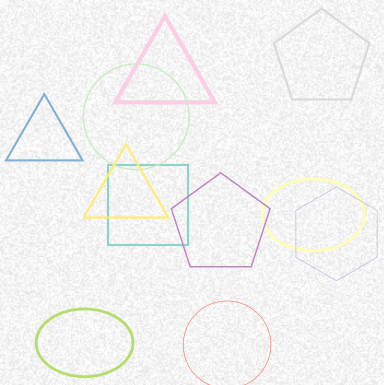[{"shape": "square", "thickness": 1.5, "radius": 0.52, "center": [0.384, 0.468]}, {"shape": "oval", "thickness": 2, "radius": 0.67, "center": [0.813, 0.442]}, {"shape": "hexagon", "thickness": 0.5, "radius": 0.61, "center": [0.874, 0.393]}, {"shape": "circle", "thickness": 0.5, "radius": 0.57, "center": [0.59, 0.104]}, {"shape": "triangle", "thickness": 1.5, "radius": 0.57, "center": [0.115, 0.641]}, {"shape": "oval", "thickness": 2, "radius": 0.63, "center": [0.22, 0.11]}, {"shape": "triangle", "thickness": 3, "radius": 0.75, "center": [0.429, 0.809]}, {"shape": "pentagon", "thickness": 1.5, "radius": 0.65, "center": [0.835, 0.847]}, {"shape": "pentagon", "thickness": 1, "radius": 0.67, "center": [0.573, 0.416]}, {"shape": "circle", "thickness": 1, "radius": 0.69, "center": [0.354, 0.697]}, {"shape": "triangle", "thickness": 1.5, "radius": 0.63, "center": [0.327, 0.498]}]